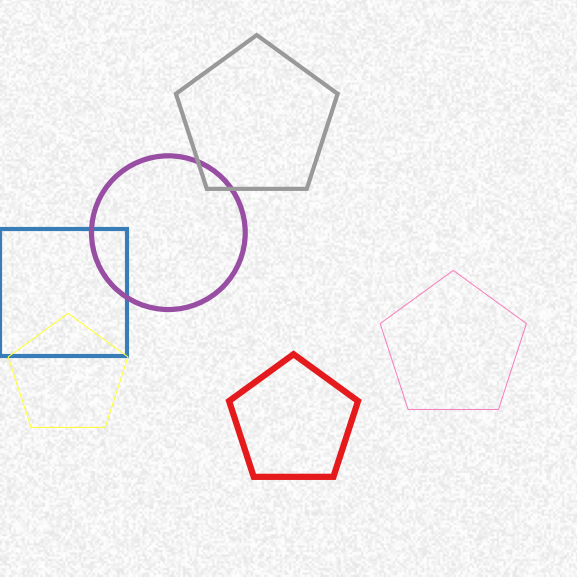[{"shape": "pentagon", "thickness": 3, "radius": 0.59, "center": [0.508, 0.268]}, {"shape": "square", "thickness": 2, "radius": 0.55, "center": [0.111, 0.492]}, {"shape": "circle", "thickness": 2.5, "radius": 0.67, "center": [0.292, 0.596]}, {"shape": "pentagon", "thickness": 0.5, "radius": 0.55, "center": [0.118, 0.347]}, {"shape": "pentagon", "thickness": 0.5, "radius": 0.67, "center": [0.785, 0.398]}, {"shape": "pentagon", "thickness": 2, "radius": 0.74, "center": [0.445, 0.791]}]